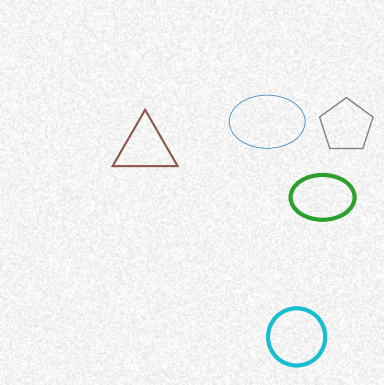[{"shape": "oval", "thickness": 0.5, "radius": 0.49, "center": [0.694, 0.684]}, {"shape": "oval", "thickness": 3, "radius": 0.42, "center": [0.838, 0.487]}, {"shape": "triangle", "thickness": 1.5, "radius": 0.49, "center": [0.377, 0.617]}, {"shape": "pentagon", "thickness": 1, "radius": 0.37, "center": [0.899, 0.673]}, {"shape": "circle", "thickness": 3, "radius": 0.37, "center": [0.771, 0.125]}]